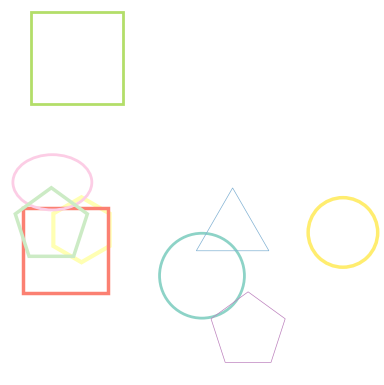[{"shape": "circle", "thickness": 2, "radius": 0.55, "center": [0.525, 0.284]}, {"shape": "hexagon", "thickness": 3, "radius": 0.42, "center": [0.212, 0.403]}, {"shape": "square", "thickness": 2.5, "radius": 0.55, "center": [0.171, 0.349]}, {"shape": "triangle", "thickness": 0.5, "radius": 0.54, "center": [0.604, 0.403]}, {"shape": "square", "thickness": 2, "radius": 0.6, "center": [0.2, 0.85]}, {"shape": "oval", "thickness": 2, "radius": 0.51, "center": [0.136, 0.526]}, {"shape": "pentagon", "thickness": 0.5, "radius": 0.51, "center": [0.644, 0.141]}, {"shape": "pentagon", "thickness": 2.5, "radius": 0.49, "center": [0.133, 0.414]}, {"shape": "circle", "thickness": 2.5, "radius": 0.45, "center": [0.891, 0.396]}]